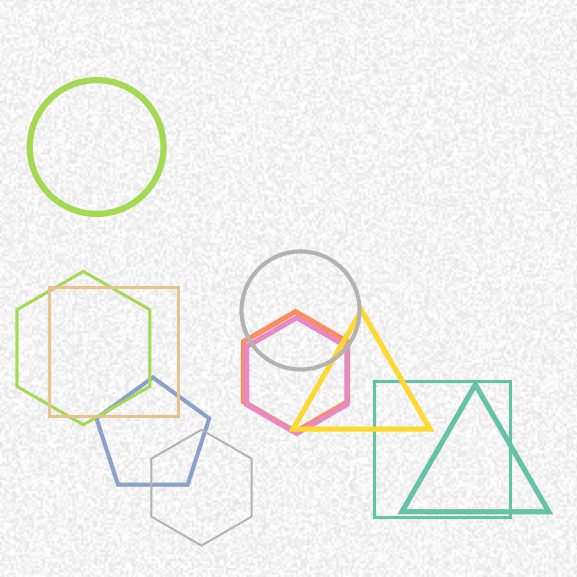[{"shape": "square", "thickness": 1.5, "radius": 0.59, "center": [0.765, 0.221]}, {"shape": "triangle", "thickness": 2.5, "radius": 0.73, "center": [0.823, 0.186]}, {"shape": "hexagon", "thickness": 2.5, "radius": 0.52, "center": [0.512, 0.355]}, {"shape": "pentagon", "thickness": 2, "radius": 0.51, "center": [0.265, 0.243]}, {"shape": "hexagon", "thickness": 2.5, "radius": 0.5, "center": [0.514, 0.349]}, {"shape": "circle", "thickness": 3, "radius": 0.58, "center": [0.167, 0.745]}, {"shape": "hexagon", "thickness": 1.5, "radius": 0.66, "center": [0.144, 0.396]}, {"shape": "triangle", "thickness": 2.5, "radius": 0.68, "center": [0.626, 0.325]}, {"shape": "square", "thickness": 1.5, "radius": 0.56, "center": [0.197, 0.391]}, {"shape": "hexagon", "thickness": 1, "radius": 0.5, "center": [0.349, 0.155]}, {"shape": "circle", "thickness": 2, "radius": 0.51, "center": [0.52, 0.462]}]